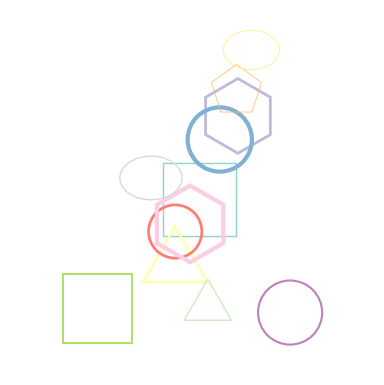[{"shape": "square", "thickness": 1, "radius": 0.47, "center": [0.519, 0.483]}, {"shape": "triangle", "thickness": 2, "radius": 0.48, "center": [0.455, 0.316]}, {"shape": "hexagon", "thickness": 2, "radius": 0.49, "center": [0.618, 0.699]}, {"shape": "circle", "thickness": 2, "radius": 0.35, "center": [0.455, 0.399]}, {"shape": "circle", "thickness": 3, "radius": 0.42, "center": [0.571, 0.638]}, {"shape": "pentagon", "thickness": 0.5, "radius": 0.34, "center": [0.614, 0.764]}, {"shape": "square", "thickness": 1.5, "radius": 0.45, "center": [0.253, 0.199]}, {"shape": "hexagon", "thickness": 3, "radius": 0.5, "center": [0.494, 0.418]}, {"shape": "oval", "thickness": 1, "radius": 0.4, "center": [0.392, 0.538]}, {"shape": "circle", "thickness": 1.5, "radius": 0.42, "center": [0.754, 0.188]}, {"shape": "triangle", "thickness": 1, "radius": 0.36, "center": [0.54, 0.204]}, {"shape": "oval", "thickness": 0.5, "radius": 0.36, "center": [0.653, 0.87]}]